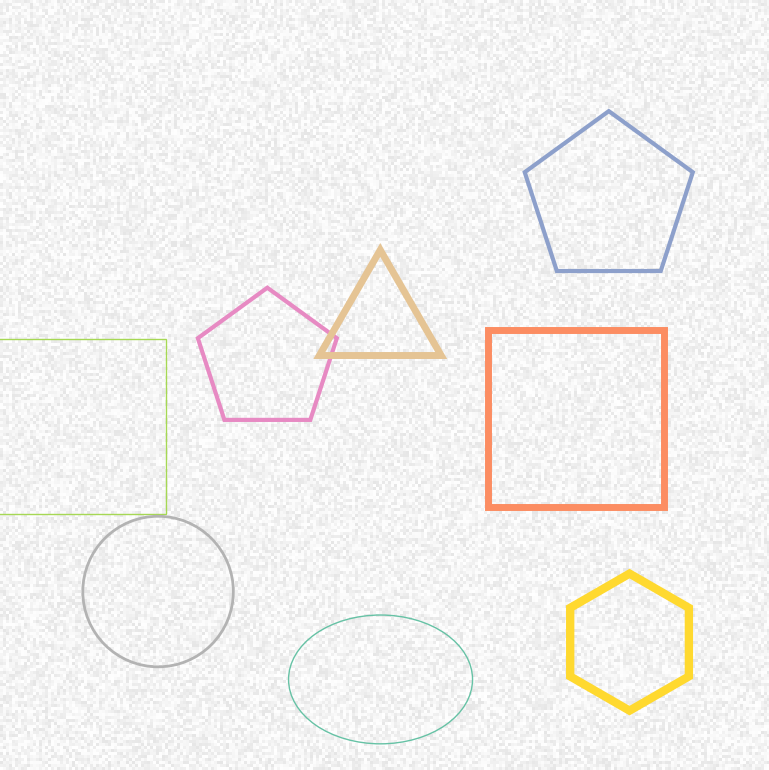[{"shape": "oval", "thickness": 0.5, "radius": 0.6, "center": [0.494, 0.118]}, {"shape": "square", "thickness": 2.5, "radius": 0.57, "center": [0.748, 0.456]}, {"shape": "pentagon", "thickness": 1.5, "radius": 0.57, "center": [0.791, 0.741]}, {"shape": "pentagon", "thickness": 1.5, "radius": 0.47, "center": [0.347, 0.531]}, {"shape": "square", "thickness": 0.5, "radius": 0.57, "center": [0.102, 0.446]}, {"shape": "hexagon", "thickness": 3, "radius": 0.44, "center": [0.818, 0.166]}, {"shape": "triangle", "thickness": 2.5, "radius": 0.46, "center": [0.494, 0.584]}, {"shape": "circle", "thickness": 1, "radius": 0.49, "center": [0.205, 0.232]}]